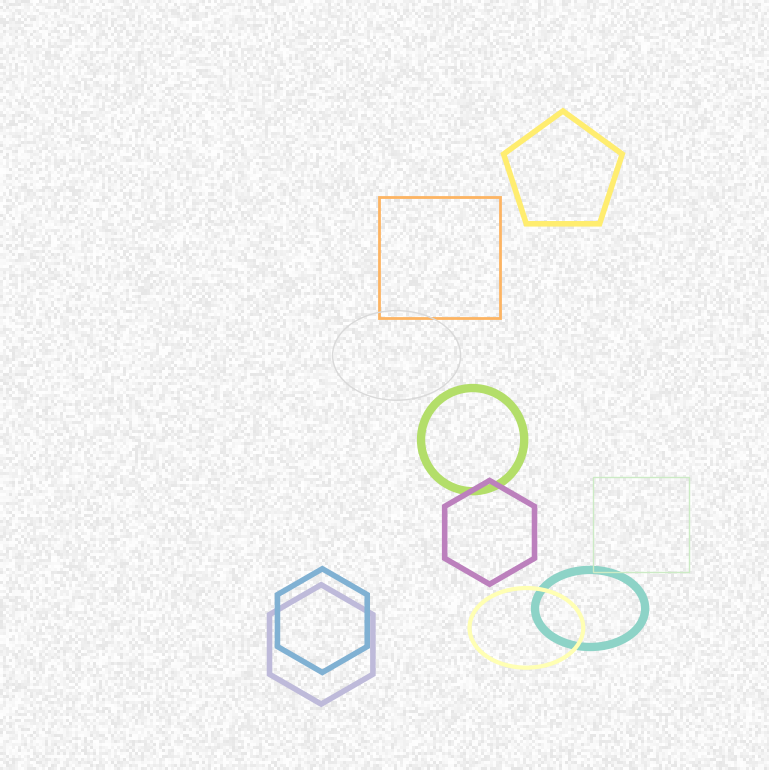[{"shape": "oval", "thickness": 3, "radius": 0.36, "center": [0.766, 0.21]}, {"shape": "oval", "thickness": 1.5, "radius": 0.37, "center": [0.684, 0.185]}, {"shape": "hexagon", "thickness": 2, "radius": 0.39, "center": [0.417, 0.163]}, {"shape": "hexagon", "thickness": 2, "radius": 0.34, "center": [0.419, 0.194]}, {"shape": "square", "thickness": 1, "radius": 0.39, "center": [0.571, 0.665]}, {"shape": "circle", "thickness": 3, "radius": 0.33, "center": [0.614, 0.429]}, {"shape": "oval", "thickness": 0.5, "radius": 0.42, "center": [0.515, 0.538]}, {"shape": "hexagon", "thickness": 2, "radius": 0.34, "center": [0.636, 0.309]}, {"shape": "square", "thickness": 0.5, "radius": 0.31, "center": [0.832, 0.318]}, {"shape": "pentagon", "thickness": 2, "radius": 0.4, "center": [0.731, 0.775]}]